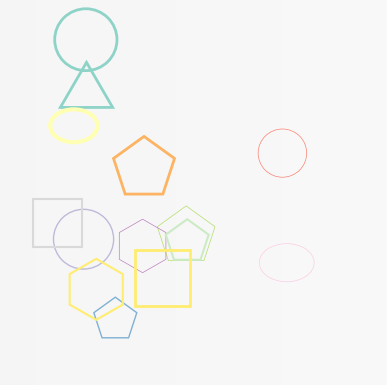[{"shape": "triangle", "thickness": 2, "radius": 0.39, "center": [0.223, 0.76]}, {"shape": "circle", "thickness": 2, "radius": 0.4, "center": [0.222, 0.897]}, {"shape": "oval", "thickness": 3, "radius": 0.3, "center": [0.19, 0.673]}, {"shape": "circle", "thickness": 1, "radius": 0.39, "center": [0.216, 0.379]}, {"shape": "circle", "thickness": 0.5, "radius": 0.31, "center": [0.729, 0.602]}, {"shape": "pentagon", "thickness": 1, "radius": 0.29, "center": [0.298, 0.17]}, {"shape": "pentagon", "thickness": 2, "radius": 0.41, "center": [0.372, 0.563]}, {"shape": "pentagon", "thickness": 0.5, "radius": 0.39, "center": [0.48, 0.387]}, {"shape": "oval", "thickness": 0.5, "radius": 0.35, "center": [0.74, 0.318]}, {"shape": "square", "thickness": 1.5, "radius": 0.32, "center": [0.148, 0.421]}, {"shape": "hexagon", "thickness": 0.5, "radius": 0.35, "center": [0.368, 0.361]}, {"shape": "pentagon", "thickness": 1.5, "radius": 0.29, "center": [0.483, 0.372]}, {"shape": "square", "thickness": 2, "radius": 0.36, "center": [0.419, 0.278]}, {"shape": "hexagon", "thickness": 1.5, "radius": 0.4, "center": [0.248, 0.249]}]